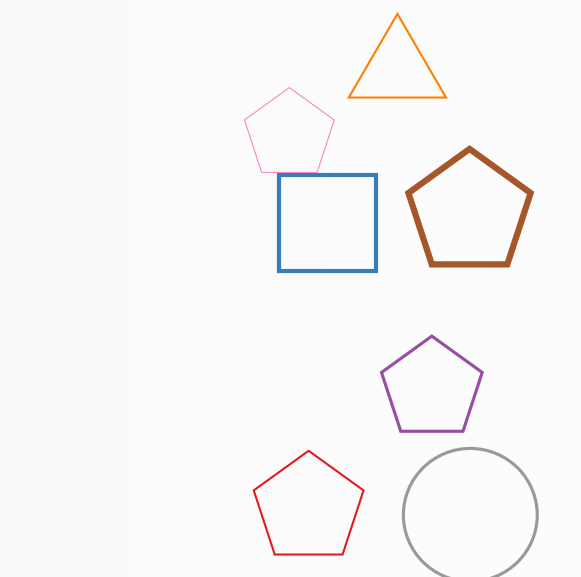[{"shape": "pentagon", "thickness": 1, "radius": 0.5, "center": [0.531, 0.119]}, {"shape": "square", "thickness": 2, "radius": 0.42, "center": [0.563, 0.613]}, {"shape": "pentagon", "thickness": 1.5, "radius": 0.46, "center": [0.743, 0.326]}, {"shape": "triangle", "thickness": 1, "radius": 0.48, "center": [0.684, 0.879]}, {"shape": "pentagon", "thickness": 3, "radius": 0.55, "center": [0.808, 0.631]}, {"shape": "pentagon", "thickness": 0.5, "radius": 0.41, "center": [0.498, 0.766]}, {"shape": "circle", "thickness": 1.5, "radius": 0.58, "center": [0.809, 0.107]}]